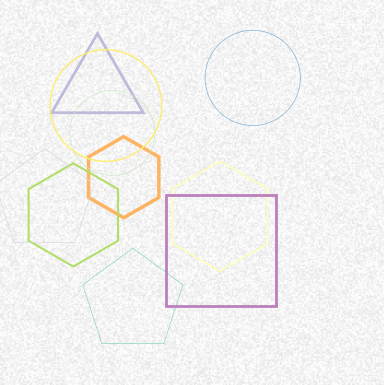[{"shape": "pentagon", "thickness": 0.5, "radius": 0.68, "center": [0.345, 0.218]}, {"shape": "hexagon", "thickness": 1, "radius": 0.71, "center": [0.571, 0.439]}, {"shape": "triangle", "thickness": 2, "radius": 0.69, "center": [0.253, 0.776]}, {"shape": "circle", "thickness": 0.5, "radius": 0.62, "center": [0.656, 0.798]}, {"shape": "hexagon", "thickness": 2.5, "radius": 0.53, "center": [0.321, 0.54]}, {"shape": "hexagon", "thickness": 1.5, "radius": 0.67, "center": [0.19, 0.442]}, {"shape": "pentagon", "thickness": 0.5, "radius": 0.68, "center": [0.116, 0.479]}, {"shape": "square", "thickness": 2, "radius": 0.72, "center": [0.575, 0.35]}, {"shape": "circle", "thickness": 0.5, "radius": 0.55, "center": [0.292, 0.655]}, {"shape": "circle", "thickness": 1, "radius": 0.73, "center": [0.275, 0.726]}]